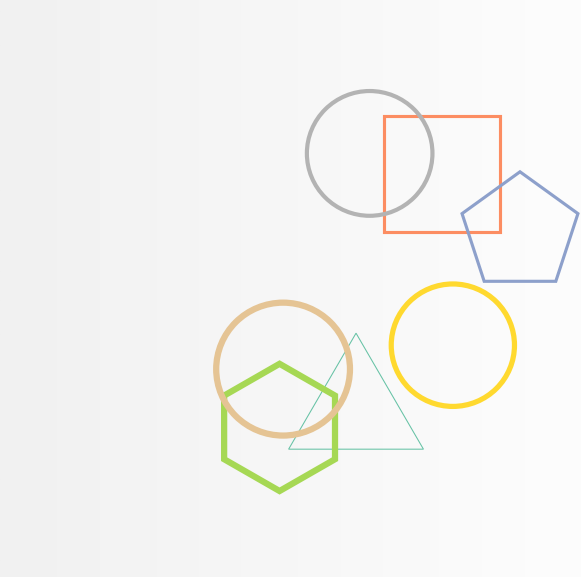[{"shape": "triangle", "thickness": 0.5, "radius": 0.67, "center": [0.613, 0.288]}, {"shape": "square", "thickness": 1.5, "radius": 0.5, "center": [0.76, 0.698]}, {"shape": "pentagon", "thickness": 1.5, "radius": 0.52, "center": [0.895, 0.597]}, {"shape": "hexagon", "thickness": 3, "radius": 0.55, "center": [0.481, 0.259]}, {"shape": "circle", "thickness": 2.5, "radius": 0.53, "center": [0.779, 0.401]}, {"shape": "circle", "thickness": 3, "radius": 0.58, "center": [0.487, 0.36]}, {"shape": "circle", "thickness": 2, "radius": 0.54, "center": [0.636, 0.733]}]